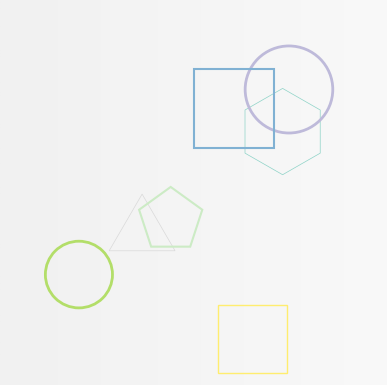[{"shape": "hexagon", "thickness": 0.5, "radius": 0.56, "center": [0.729, 0.658]}, {"shape": "circle", "thickness": 2, "radius": 0.57, "center": [0.746, 0.768]}, {"shape": "square", "thickness": 1.5, "radius": 0.52, "center": [0.604, 0.718]}, {"shape": "circle", "thickness": 2, "radius": 0.43, "center": [0.204, 0.287]}, {"shape": "triangle", "thickness": 0.5, "radius": 0.49, "center": [0.367, 0.398]}, {"shape": "pentagon", "thickness": 1.5, "radius": 0.43, "center": [0.44, 0.429]}, {"shape": "square", "thickness": 1, "radius": 0.45, "center": [0.651, 0.12]}]